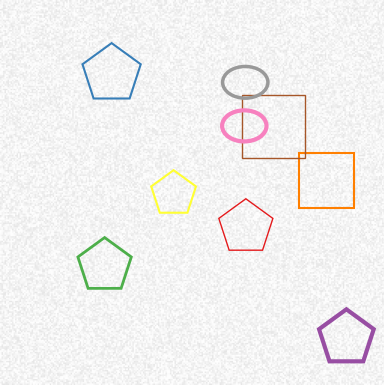[{"shape": "pentagon", "thickness": 1, "radius": 0.37, "center": [0.639, 0.41]}, {"shape": "pentagon", "thickness": 1.5, "radius": 0.4, "center": [0.29, 0.809]}, {"shape": "pentagon", "thickness": 2, "radius": 0.36, "center": [0.272, 0.31]}, {"shape": "pentagon", "thickness": 3, "radius": 0.37, "center": [0.9, 0.122]}, {"shape": "square", "thickness": 1.5, "radius": 0.35, "center": [0.848, 0.531]}, {"shape": "pentagon", "thickness": 1.5, "radius": 0.31, "center": [0.451, 0.497]}, {"shape": "square", "thickness": 1, "radius": 0.41, "center": [0.71, 0.672]}, {"shape": "oval", "thickness": 3, "radius": 0.29, "center": [0.635, 0.673]}, {"shape": "oval", "thickness": 2.5, "radius": 0.29, "center": [0.637, 0.786]}]